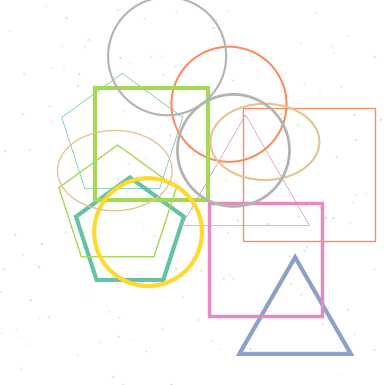[{"shape": "pentagon", "thickness": 0.5, "radius": 0.83, "center": [0.318, 0.644]}, {"shape": "pentagon", "thickness": 3, "radius": 0.74, "center": [0.337, 0.392]}, {"shape": "circle", "thickness": 1.5, "radius": 0.75, "center": [0.595, 0.729]}, {"shape": "square", "thickness": 1, "radius": 0.86, "center": [0.803, 0.546]}, {"shape": "triangle", "thickness": 3, "radius": 0.84, "center": [0.766, 0.164]}, {"shape": "square", "thickness": 2.5, "radius": 0.73, "center": [0.689, 0.326]}, {"shape": "triangle", "thickness": 0.5, "radius": 0.96, "center": [0.638, 0.51]}, {"shape": "square", "thickness": 3, "radius": 0.73, "center": [0.393, 0.626]}, {"shape": "pentagon", "thickness": 1, "radius": 0.8, "center": [0.306, 0.463]}, {"shape": "circle", "thickness": 3, "radius": 0.7, "center": [0.385, 0.397]}, {"shape": "oval", "thickness": 1.5, "radius": 0.71, "center": [0.688, 0.632]}, {"shape": "oval", "thickness": 1, "radius": 0.74, "center": [0.298, 0.557]}, {"shape": "circle", "thickness": 1.5, "radius": 0.77, "center": [0.434, 0.854]}, {"shape": "circle", "thickness": 2, "radius": 0.73, "center": [0.606, 0.609]}]